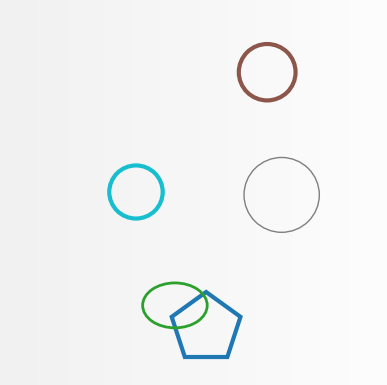[{"shape": "pentagon", "thickness": 3, "radius": 0.47, "center": [0.532, 0.148]}, {"shape": "oval", "thickness": 2, "radius": 0.42, "center": [0.451, 0.207]}, {"shape": "circle", "thickness": 3, "radius": 0.37, "center": [0.69, 0.812]}, {"shape": "circle", "thickness": 1, "radius": 0.49, "center": [0.727, 0.494]}, {"shape": "circle", "thickness": 3, "radius": 0.34, "center": [0.351, 0.501]}]